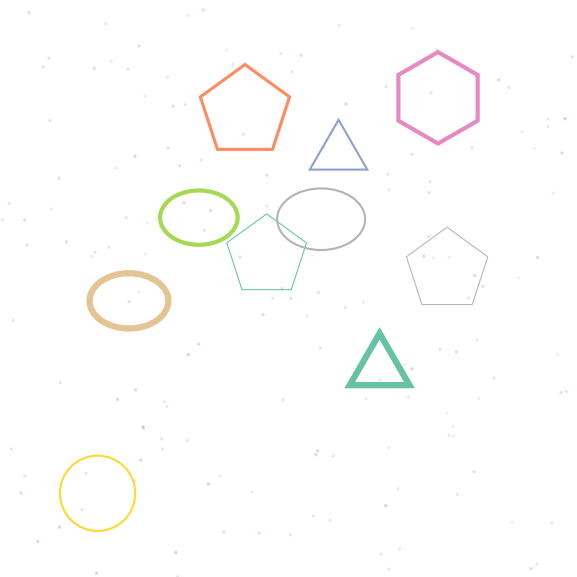[{"shape": "triangle", "thickness": 3, "radius": 0.3, "center": [0.657, 0.362]}, {"shape": "pentagon", "thickness": 0.5, "radius": 0.36, "center": [0.462, 0.556]}, {"shape": "pentagon", "thickness": 1.5, "radius": 0.41, "center": [0.424, 0.806]}, {"shape": "triangle", "thickness": 1, "radius": 0.29, "center": [0.586, 0.734]}, {"shape": "hexagon", "thickness": 2, "radius": 0.4, "center": [0.758, 0.83]}, {"shape": "oval", "thickness": 2, "radius": 0.34, "center": [0.344, 0.622]}, {"shape": "circle", "thickness": 1, "radius": 0.33, "center": [0.169, 0.145]}, {"shape": "oval", "thickness": 3, "radius": 0.34, "center": [0.223, 0.478]}, {"shape": "oval", "thickness": 1, "radius": 0.38, "center": [0.556, 0.62]}, {"shape": "pentagon", "thickness": 0.5, "radius": 0.37, "center": [0.774, 0.532]}]